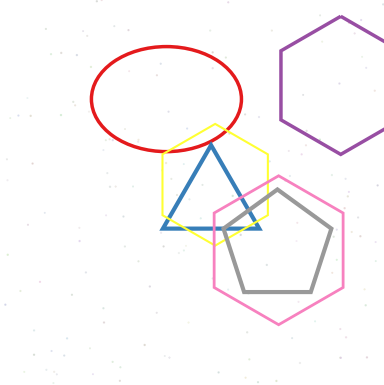[{"shape": "oval", "thickness": 2.5, "radius": 0.97, "center": [0.432, 0.743]}, {"shape": "triangle", "thickness": 3, "radius": 0.72, "center": [0.548, 0.478]}, {"shape": "hexagon", "thickness": 2.5, "radius": 0.9, "center": [0.885, 0.778]}, {"shape": "hexagon", "thickness": 1.5, "radius": 0.79, "center": [0.559, 0.52]}, {"shape": "hexagon", "thickness": 2, "radius": 0.97, "center": [0.724, 0.35]}, {"shape": "pentagon", "thickness": 3, "radius": 0.74, "center": [0.721, 0.361]}]